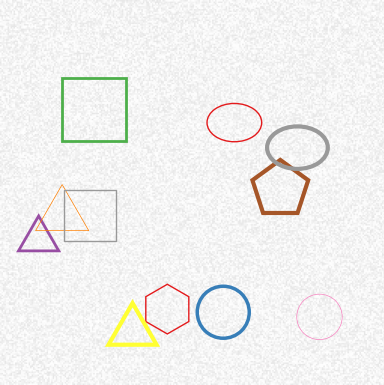[{"shape": "hexagon", "thickness": 1, "radius": 0.32, "center": [0.435, 0.197]}, {"shape": "oval", "thickness": 1, "radius": 0.36, "center": [0.609, 0.682]}, {"shape": "circle", "thickness": 2.5, "radius": 0.34, "center": [0.58, 0.189]}, {"shape": "square", "thickness": 2, "radius": 0.41, "center": [0.244, 0.715]}, {"shape": "triangle", "thickness": 2, "radius": 0.3, "center": [0.1, 0.379]}, {"shape": "triangle", "thickness": 0.5, "radius": 0.4, "center": [0.161, 0.441]}, {"shape": "triangle", "thickness": 3, "radius": 0.36, "center": [0.344, 0.141]}, {"shape": "pentagon", "thickness": 3, "radius": 0.38, "center": [0.728, 0.508]}, {"shape": "circle", "thickness": 0.5, "radius": 0.29, "center": [0.83, 0.177]}, {"shape": "oval", "thickness": 3, "radius": 0.39, "center": [0.773, 0.617]}, {"shape": "square", "thickness": 1, "radius": 0.34, "center": [0.234, 0.44]}]